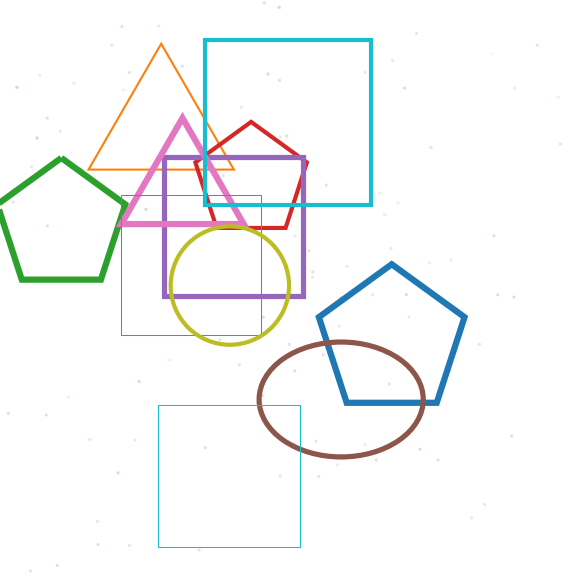[{"shape": "pentagon", "thickness": 3, "radius": 0.66, "center": [0.678, 0.409]}, {"shape": "triangle", "thickness": 1, "radius": 0.73, "center": [0.279, 0.778]}, {"shape": "pentagon", "thickness": 3, "radius": 0.58, "center": [0.106, 0.609]}, {"shape": "pentagon", "thickness": 2, "radius": 0.51, "center": [0.435, 0.687]}, {"shape": "square", "thickness": 2.5, "radius": 0.6, "center": [0.404, 0.607]}, {"shape": "oval", "thickness": 2.5, "radius": 0.71, "center": [0.591, 0.307]}, {"shape": "triangle", "thickness": 3, "radius": 0.61, "center": [0.316, 0.672]}, {"shape": "square", "thickness": 0.5, "radius": 0.61, "center": [0.331, 0.54]}, {"shape": "circle", "thickness": 2, "radius": 0.51, "center": [0.398, 0.505]}, {"shape": "square", "thickness": 0.5, "radius": 0.62, "center": [0.397, 0.175]}, {"shape": "square", "thickness": 2, "radius": 0.71, "center": [0.499, 0.787]}]